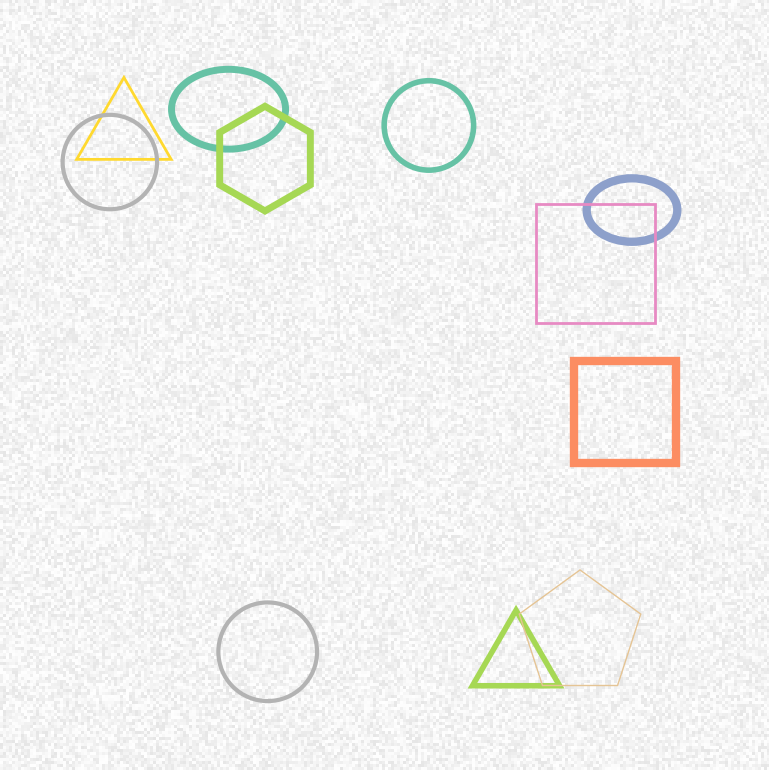[{"shape": "circle", "thickness": 2, "radius": 0.29, "center": [0.557, 0.837]}, {"shape": "oval", "thickness": 2.5, "radius": 0.37, "center": [0.297, 0.858]}, {"shape": "square", "thickness": 3, "radius": 0.33, "center": [0.812, 0.465]}, {"shape": "oval", "thickness": 3, "radius": 0.29, "center": [0.821, 0.727]}, {"shape": "square", "thickness": 1, "radius": 0.39, "center": [0.773, 0.658]}, {"shape": "hexagon", "thickness": 2.5, "radius": 0.34, "center": [0.344, 0.794]}, {"shape": "triangle", "thickness": 2, "radius": 0.33, "center": [0.67, 0.142]}, {"shape": "triangle", "thickness": 1, "radius": 0.35, "center": [0.161, 0.828]}, {"shape": "pentagon", "thickness": 0.5, "radius": 0.41, "center": [0.753, 0.177]}, {"shape": "circle", "thickness": 1.5, "radius": 0.31, "center": [0.143, 0.79]}, {"shape": "circle", "thickness": 1.5, "radius": 0.32, "center": [0.348, 0.154]}]